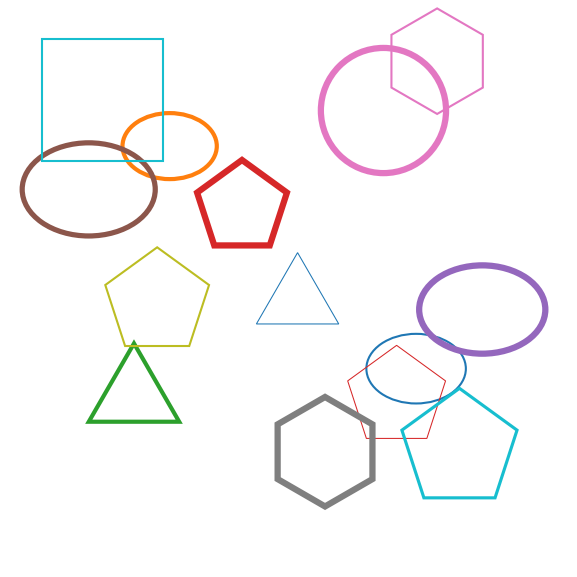[{"shape": "oval", "thickness": 1, "radius": 0.43, "center": [0.721, 0.361]}, {"shape": "triangle", "thickness": 0.5, "radius": 0.41, "center": [0.515, 0.479]}, {"shape": "oval", "thickness": 2, "radius": 0.41, "center": [0.294, 0.746]}, {"shape": "triangle", "thickness": 2, "radius": 0.45, "center": [0.232, 0.314]}, {"shape": "pentagon", "thickness": 3, "radius": 0.41, "center": [0.419, 0.64]}, {"shape": "pentagon", "thickness": 0.5, "radius": 0.45, "center": [0.687, 0.312]}, {"shape": "oval", "thickness": 3, "radius": 0.55, "center": [0.835, 0.463]}, {"shape": "oval", "thickness": 2.5, "radius": 0.58, "center": [0.154, 0.671]}, {"shape": "hexagon", "thickness": 1, "radius": 0.46, "center": [0.757, 0.893]}, {"shape": "circle", "thickness": 3, "radius": 0.54, "center": [0.664, 0.808]}, {"shape": "hexagon", "thickness": 3, "radius": 0.47, "center": [0.563, 0.217]}, {"shape": "pentagon", "thickness": 1, "radius": 0.47, "center": [0.272, 0.476]}, {"shape": "pentagon", "thickness": 1.5, "radius": 0.52, "center": [0.796, 0.222]}, {"shape": "square", "thickness": 1, "radius": 0.53, "center": [0.177, 0.826]}]